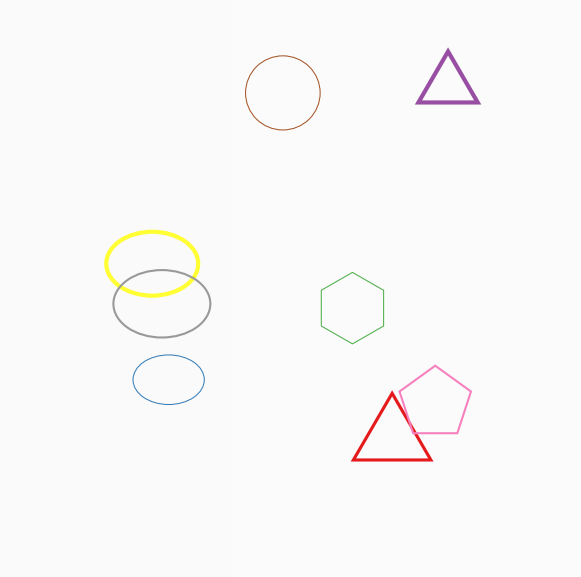[{"shape": "triangle", "thickness": 1.5, "radius": 0.38, "center": [0.675, 0.241]}, {"shape": "oval", "thickness": 0.5, "radius": 0.31, "center": [0.29, 0.342]}, {"shape": "hexagon", "thickness": 0.5, "radius": 0.31, "center": [0.606, 0.466]}, {"shape": "triangle", "thickness": 2, "radius": 0.29, "center": [0.771, 0.851]}, {"shape": "oval", "thickness": 2, "radius": 0.4, "center": [0.262, 0.542]}, {"shape": "circle", "thickness": 0.5, "radius": 0.32, "center": [0.487, 0.838]}, {"shape": "pentagon", "thickness": 1, "radius": 0.32, "center": [0.749, 0.301]}, {"shape": "oval", "thickness": 1, "radius": 0.42, "center": [0.278, 0.473]}]